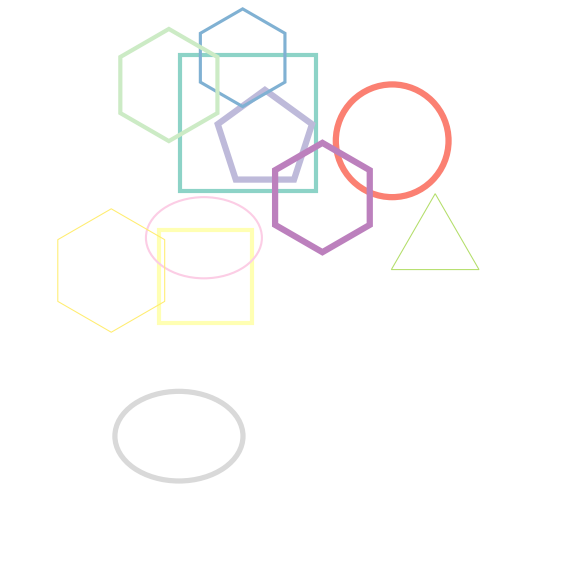[{"shape": "square", "thickness": 2, "radius": 0.59, "center": [0.429, 0.786]}, {"shape": "square", "thickness": 2, "radius": 0.4, "center": [0.356, 0.521]}, {"shape": "pentagon", "thickness": 3, "radius": 0.43, "center": [0.459, 0.758]}, {"shape": "circle", "thickness": 3, "radius": 0.49, "center": [0.679, 0.755]}, {"shape": "hexagon", "thickness": 1.5, "radius": 0.42, "center": [0.42, 0.899]}, {"shape": "triangle", "thickness": 0.5, "radius": 0.44, "center": [0.754, 0.576]}, {"shape": "oval", "thickness": 1, "radius": 0.5, "center": [0.353, 0.587]}, {"shape": "oval", "thickness": 2.5, "radius": 0.55, "center": [0.31, 0.244]}, {"shape": "hexagon", "thickness": 3, "radius": 0.47, "center": [0.558, 0.657]}, {"shape": "hexagon", "thickness": 2, "radius": 0.49, "center": [0.292, 0.852]}, {"shape": "hexagon", "thickness": 0.5, "radius": 0.53, "center": [0.193, 0.531]}]